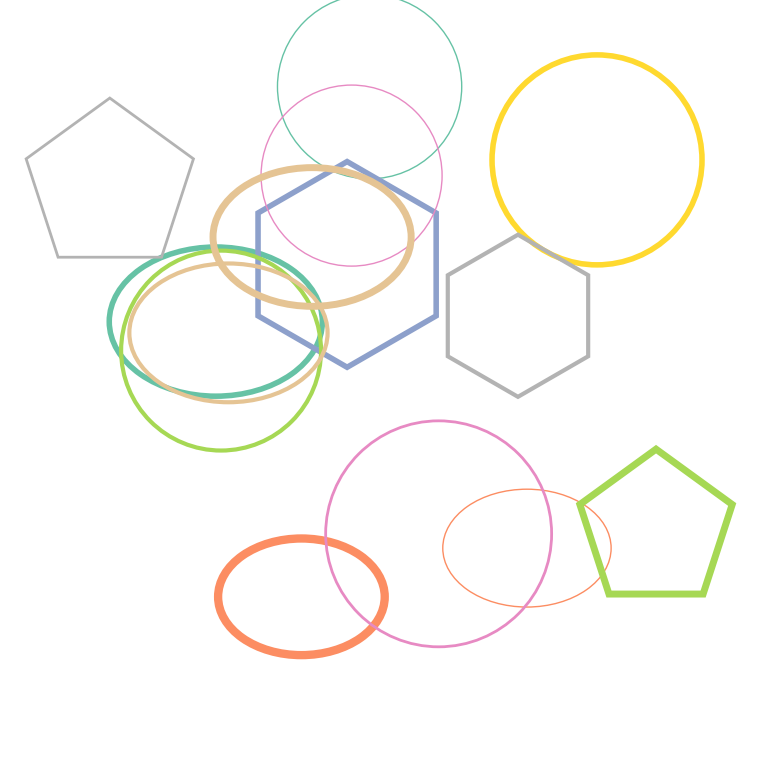[{"shape": "oval", "thickness": 2, "radius": 0.69, "center": [0.28, 0.582]}, {"shape": "circle", "thickness": 0.5, "radius": 0.6, "center": [0.48, 0.887]}, {"shape": "oval", "thickness": 3, "radius": 0.54, "center": [0.391, 0.225]}, {"shape": "oval", "thickness": 0.5, "radius": 0.55, "center": [0.684, 0.288]}, {"shape": "hexagon", "thickness": 2, "radius": 0.67, "center": [0.451, 0.657]}, {"shape": "circle", "thickness": 0.5, "radius": 0.59, "center": [0.457, 0.772]}, {"shape": "circle", "thickness": 1, "radius": 0.73, "center": [0.57, 0.307]}, {"shape": "circle", "thickness": 1.5, "radius": 0.65, "center": [0.287, 0.545]}, {"shape": "pentagon", "thickness": 2.5, "radius": 0.52, "center": [0.852, 0.313]}, {"shape": "circle", "thickness": 2, "radius": 0.68, "center": [0.775, 0.792]}, {"shape": "oval", "thickness": 2.5, "radius": 0.64, "center": [0.405, 0.692]}, {"shape": "oval", "thickness": 1.5, "radius": 0.64, "center": [0.297, 0.568]}, {"shape": "pentagon", "thickness": 1, "radius": 0.57, "center": [0.143, 0.758]}, {"shape": "hexagon", "thickness": 1.5, "radius": 0.53, "center": [0.673, 0.59]}]